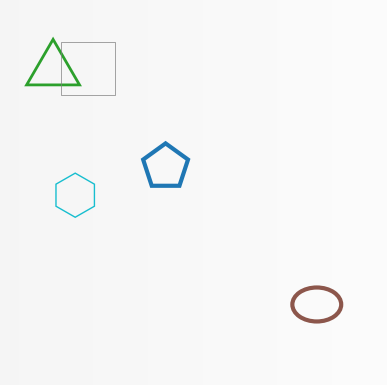[{"shape": "pentagon", "thickness": 3, "radius": 0.3, "center": [0.427, 0.567]}, {"shape": "triangle", "thickness": 2, "radius": 0.39, "center": [0.137, 0.819]}, {"shape": "oval", "thickness": 3, "radius": 0.32, "center": [0.817, 0.209]}, {"shape": "square", "thickness": 0.5, "radius": 0.35, "center": [0.228, 0.823]}, {"shape": "hexagon", "thickness": 1, "radius": 0.29, "center": [0.194, 0.493]}]